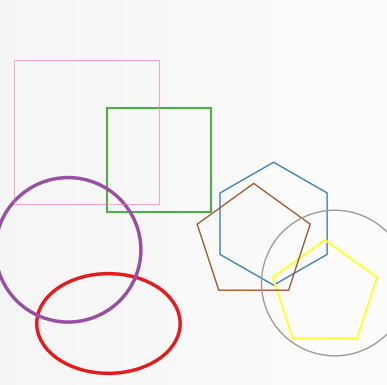[{"shape": "oval", "thickness": 2.5, "radius": 0.93, "center": [0.28, 0.16]}, {"shape": "hexagon", "thickness": 1, "radius": 0.8, "center": [0.706, 0.419]}, {"shape": "square", "thickness": 1.5, "radius": 0.68, "center": [0.411, 0.585]}, {"shape": "circle", "thickness": 2.5, "radius": 0.94, "center": [0.176, 0.351]}, {"shape": "pentagon", "thickness": 1.5, "radius": 0.71, "center": [0.839, 0.236]}, {"shape": "pentagon", "thickness": 1, "radius": 0.77, "center": [0.655, 0.37]}, {"shape": "square", "thickness": 0.5, "radius": 0.93, "center": [0.224, 0.657]}, {"shape": "circle", "thickness": 1, "radius": 0.95, "center": [0.864, 0.265]}]